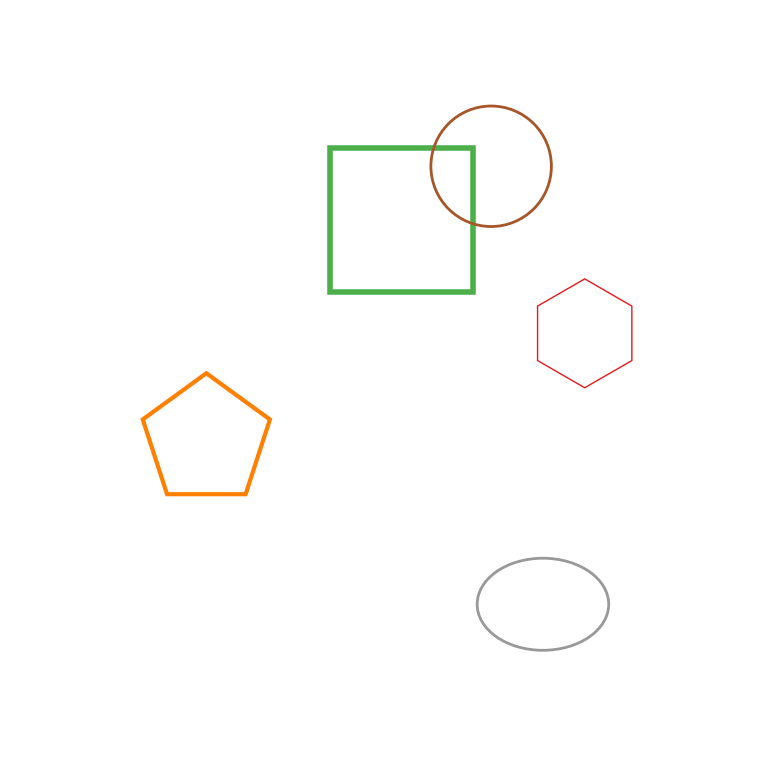[{"shape": "hexagon", "thickness": 0.5, "radius": 0.35, "center": [0.759, 0.567]}, {"shape": "square", "thickness": 2, "radius": 0.47, "center": [0.521, 0.715]}, {"shape": "pentagon", "thickness": 1.5, "radius": 0.43, "center": [0.268, 0.428]}, {"shape": "circle", "thickness": 1, "radius": 0.39, "center": [0.638, 0.784]}, {"shape": "oval", "thickness": 1, "radius": 0.43, "center": [0.705, 0.215]}]